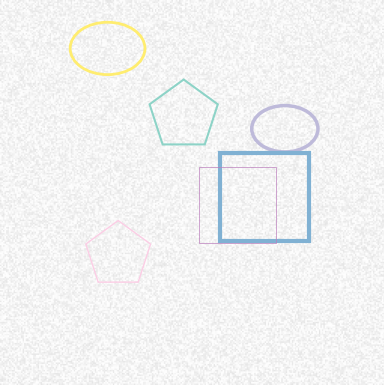[{"shape": "pentagon", "thickness": 1.5, "radius": 0.47, "center": [0.477, 0.7]}, {"shape": "oval", "thickness": 2.5, "radius": 0.43, "center": [0.74, 0.666]}, {"shape": "square", "thickness": 3, "radius": 0.57, "center": [0.687, 0.489]}, {"shape": "pentagon", "thickness": 1, "radius": 0.44, "center": [0.307, 0.339]}, {"shape": "square", "thickness": 0.5, "radius": 0.5, "center": [0.617, 0.467]}, {"shape": "oval", "thickness": 2, "radius": 0.49, "center": [0.279, 0.874]}]